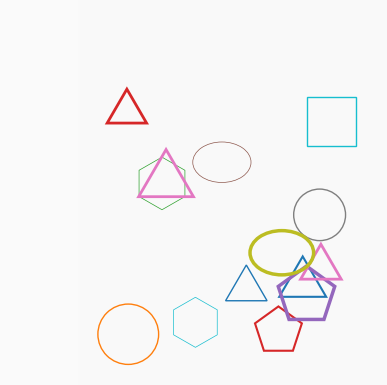[{"shape": "triangle", "thickness": 1.5, "radius": 0.35, "center": [0.781, 0.264]}, {"shape": "triangle", "thickness": 1, "radius": 0.31, "center": [0.636, 0.25]}, {"shape": "circle", "thickness": 1, "radius": 0.39, "center": [0.331, 0.132]}, {"shape": "hexagon", "thickness": 0.5, "radius": 0.34, "center": [0.418, 0.524]}, {"shape": "pentagon", "thickness": 1.5, "radius": 0.32, "center": [0.719, 0.14]}, {"shape": "triangle", "thickness": 2, "radius": 0.29, "center": [0.327, 0.71]}, {"shape": "pentagon", "thickness": 2.5, "radius": 0.38, "center": [0.791, 0.232]}, {"shape": "oval", "thickness": 0.5, "radius": 0.38, "center": [0.573, 0.579]}, {"shape": "triangle", "thickness": 2, "radius": 0.3, "center": [0.828, 0.305]}, {"shape": "triangle", "thickness": 2, "radius": 0.41, "center": [0.429, 0.53]}, {"shape": "circle", "thickness": 1, "radius": 0.33, "center": [0.825, 0.442]}, {"shape": "oval", "thickness": 2.5, "radius": 0.41, "center": [0.727, 0.344]}, {"shape": "square", "thickness": 1, "radius": 0.32, "center": [0.855, 0.683]}, {"shape": "hexagon", "thickness": 0.5, "radius": 0.33, "center": [0.504, 0.163]}]